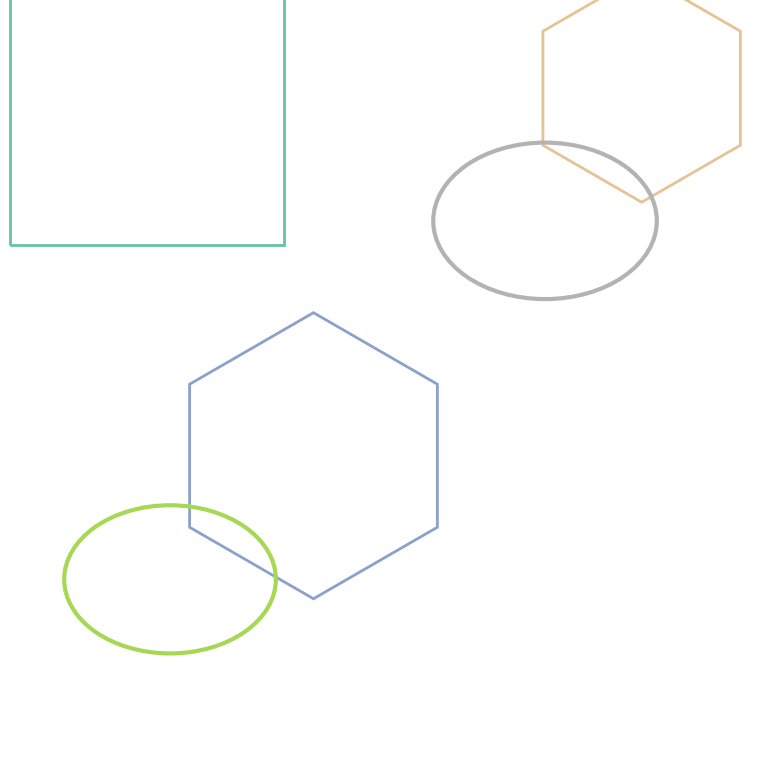[{"shape": "square", "thickness": 1, "radius": 0.89, "center": [0.191, 0.86]}, {"shape": "hexagon", "thickness": 1, "radius": 0.93, "center": [0.407, 0.408]}, {"shape": "oval", "thickness": 1.5, "radius": 0.69, "center": [0.221, 0.248]}, {"shape": "hexagon", "thickness": 1, "radius": 0.74, "center": [0.833, 0.885]}, {"shape": "oval", "thickness": 1.5, "radius": 0.73, "center": [0.708, 0.713]}]